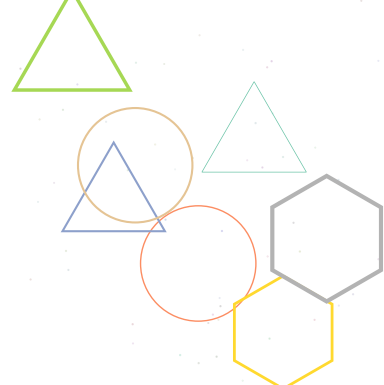[{"shape": "triangle", "thickness": 0.5, "radius": 0.78, "center": [0.66, 0.631]}, {"shape": "circle", "thickness": 1, "radius": 0.75, "center": [0.515, 0.316]}, {"shape": "triangle", "thickness": 1.5, "radius": 0.77, "center": [0.295, 0.476]}, {"shape": "triangle", "thickness": 2.5, "radius": 0.86, "center": [0.187, 0.853]}, {"shape": "hexagon", "thickness": 2, "radius": 0.73, "center": [0.736, 0.137]}, {"shape": "circle", "thickness": 1.5, "radius": 0.74, "center": [0.351, 0.571]}, {"shape": "hexagon", "thickness": 3, "radius": 0.81, "center": [0.848, 0.38]}]